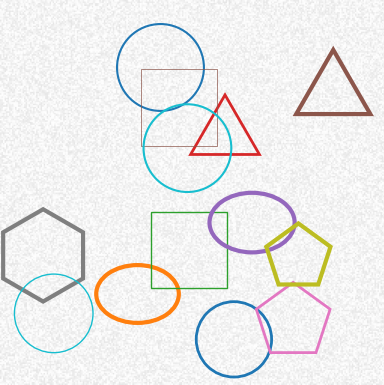[{"shape": "circle", "thickness": 1.5, "radius": 0.56, "center": [0.417, 0.825]}, {"shape": "circle", "thickness": 2, "radius": 0.49, "center": [0.608, 0.119]}, {"shape": "oval", "thickness": 3, "radius": 0.54, "center": [0.357, 0.236]}, {"shape": "square", "thickness": 1, "radius": 0.49, "center": [0.49, 0.351]}, {"shape": "triangle", "thickness": 2, "radius": 0.52, "center": [0.584, 0.65]}, {"shape": "oval", "thickness": 3, "radius": 0.55, "center": [0.655, 0.422]}, {"shape": "square", "thickness": 0.5, "radius": 0.5, "center": [0.465, 0.721]}, {"shape": "triangle", "thickness": 3, "radius": 0.56, "center": [0.866, 0.759]}, {"shape": "pentagon", "thickness": 2, "radius": 0.5, "center": [0.762, 0.166]}, {"shape": "hexagon", "thickness": 3, "radius": 0.6, "center": [0.112, 0.337]}, {"shape": "pentagon", "thickness": 3, "radius": 0.44, "center": [0.775, 0.332]}, {"shape": "circle", "thickness": 1, "radius": 0.51, "center": [0.14, 0.186]}, {"shape": "circle", "thickness": 1.5, "radius": 0.57, "center": [0.487, 0.615]}]